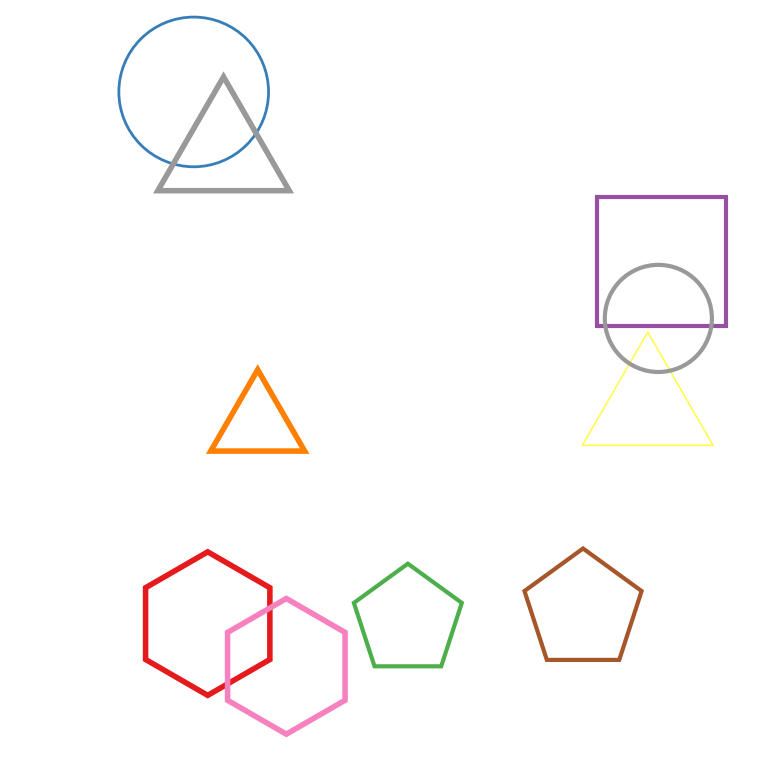[{"shape": "hexagon", "thickness": 2, "radius": 0.47, "center": [0.27, 0.19]}, {"shape": "circle", "thickness": 1, "radius": 0.49, "center": [0.252, 0.881]}, {"shape": "pentagon", "thickness": 1.5, "radius": 0.37, "center": [0.53, 0.194]}, {"shape": "square", "thickness": 1.5, "radius": 0.42, "center": [0.859, 0.661]}, {"shape": "triangle", "thickness": 2, "radius": 0.35, "center": [0.335, 0.449]}, {"shape": "triangle", "thickness": 0.5, "radius": 0.49, "center": [0.841, 0.471]}, {"shape": "pentagon", "thickness": 1.5, "radius": 0.4, "center": [0.757, 0.208]}, {"shape": "hexagon", "thickness": 2, "radius": 0.44, "center": [0.372, 0.135]}, {"shape": "circle", "thickness": 1.5, "radius": 0.35, "center": [0.855, 0.586]}, {"shape": "triangle", "thickness": 2, "radius": 0.49, "center": [0.29, 0.802]}]